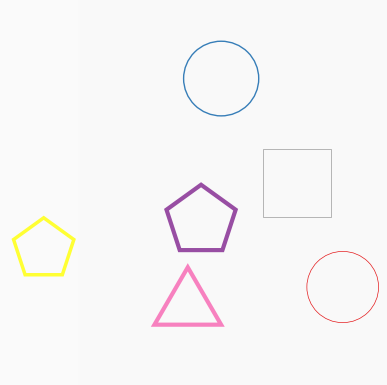[{"shape": "circle", "thickness": 0.5, "radius": 0.46, "center": [0.884, 0.254]}, {"shape": "circle", "thickness": 1, "radius": 0.48, "center": [0.571, 0.796]}, {"shape": "pentagon", "thickness": 3, "radius": 0.47, "center": [0.519, 0.426]}, {"shape": "pentagon", "thickness": 2.5, "radius": 0.41, "center": [0.113, 0.353]}, {"shape": "triangle", "thickness": 3, "radius": 0.5, "center": [0.485, 0.206]}, {"shape": "square", "thickness": 0.5, "radius": 0.44, "center": [0.767, 0.524]}]